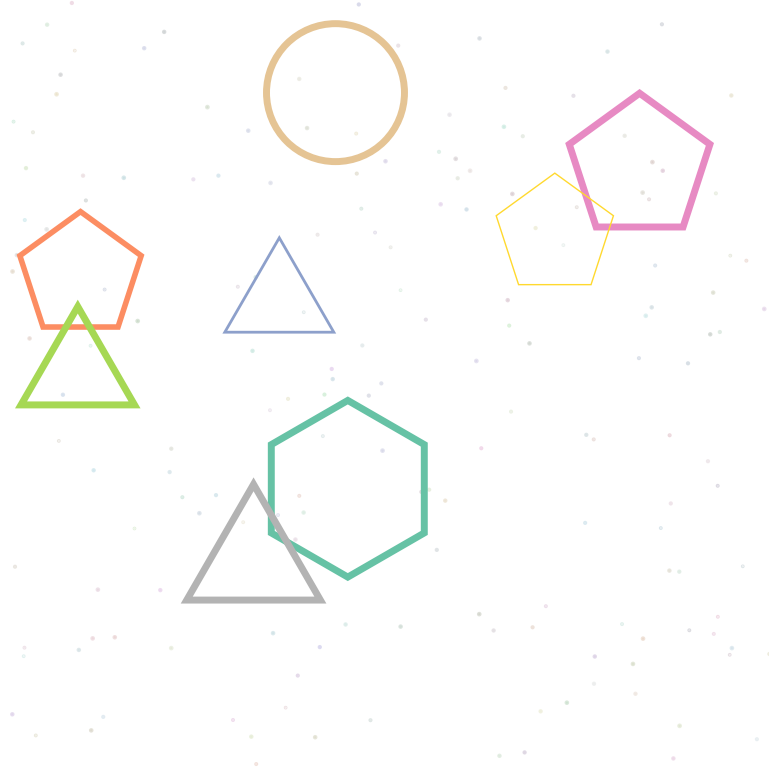[{"shape": "hexagon", "thickness": 2.5, "radius": 0.57, "center": [0.452, 0.365]}, {"shape": "pentagon", "thickness": 2, "radius": 0.41, "center": [0.105, 0.642]}, {"shape": "triangle", "thickness": 1, "radius": 0.41, "center": [0.363, 0.609]}, {"shape": "pentagon", "thickness": 2.5, "radius": 0.48, "center": [0.831, 0.783]}, {"shape": "triangle", "thickness": 2.5, "radius": 0.43, "center": [0.101, 0.517]}, {"shape": "pentagon", "thickness": 0.5, "radius": 0.4, "center": [0.721, 0.695]}, {"shape": "circle", "thickness": 2.5, "radius": 0.45, "center": [0.436, 0.88]}, {"shape": "triangle", "thickness": 2.5, "radius": 0.5, "center": [0.329, 0.271]}]